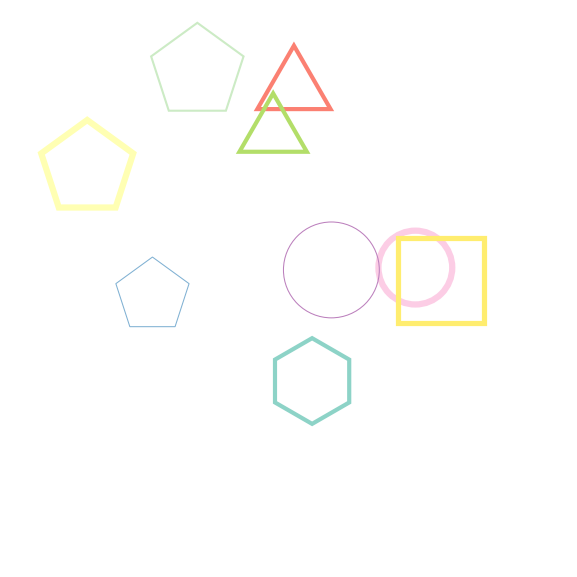[{"shape": "hexagon", "thickness": 2, "radius": 0.37, "center": [0.54, 0.339]}, {"shape": "pentagon", "thickness": 3, "radius": 0.42, "center": [0.151, 0.708]}, {"shape": "triangle", "thickness": 2, "radius": 0.37, "center": [0.509, 0.847]}, {"shape": "pentagon", "thickness": 0.5, "radius": 0.33, "center": [0.264, 0.487]}, {"shape": "triangle", "thickness": 2, "radius": 0.34, "center": [0.473, 0.77]}, {"shape": "circle", "thickness": 3, "radius": 0.32, "center": [0.719, 0.536]}, {"shape": "circle", "thickness": 0.5, "radius": 0.41, "center": [0.574, 0.532]}, {"shape": "pentagon", "thickness": 1, "radius": 0.42, "center": [0.342, 0.875]}, {"shape": "square", "thickness": 2.5, "radius": 0.37, "center": [0.764, 0.513]}]